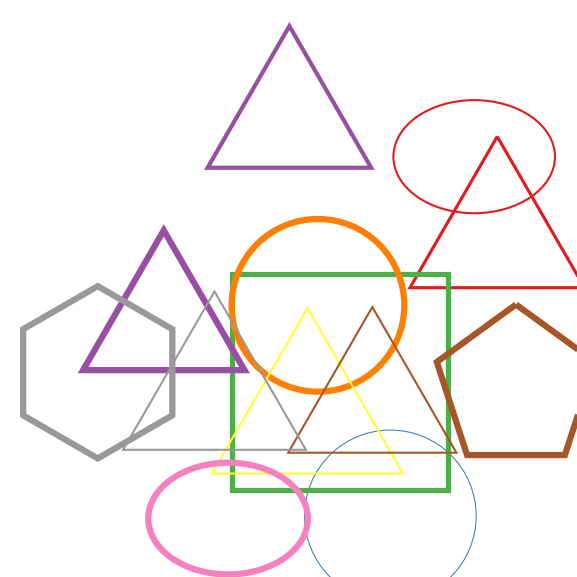[{"shape": "triangle", "thickness": 1.5, "radius": 0.87, "center": [0.861, 0.588]}, {"shape": "oval", "thickness": 1, "radius": 0.7, "center": [0.821, 0.728]}, {"shape": "circle", "thickness": 0.5, "radius": 0.74, "center": [0.676, 0.106]}, {"shape": "square", "thickness": 2.5, "radius": 0.94, "center": [0.589, 0.338]}, {"shape": "triangle", "thickness": 2, "radius": 0.82, "center": [0.501, 0.79]}, {"shape": "triangle", "thickness": 3, "radius": 0.81, "center": [0.284, 0.439]}, {"shape": "circle", "thickness": 3, "radius": 0.75, "center": [0.551, 0.47]}, {"shape": "triangle", "thickness": 1, "radius": 0.95, "center": [0.532, 0.275]}, {"shape": "pentagon", "thickness": 3, "radius": 0.72, "center": [0.893, 0.328]}, {"shape": "triangle", "thickness": 1, "radius": 0.84, "center": [0.645, 0.299]}, {"shape": "oval", "thickness": 3, "radius": 0.69, "center": [0.395, 0.101]}, {"shape": "hexagon", "thickness": 3, "radius": 0.75, "center": [0.169, 0.354]}, {"shape": "triangle", "thickness": 1, "radius": 0.91, "center": [0.371, 0.312]}]